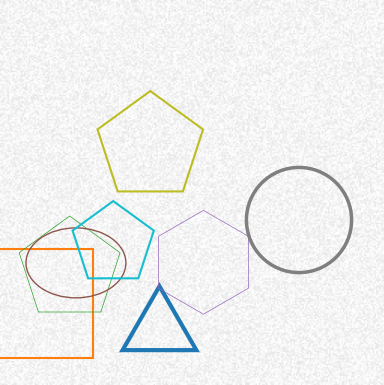[{"shape": "triangle", "thickness": 3, "radius": 0.55, "center": [0.414, 0.146]}, {"shape": "square", "thickness": 1.5, "radius": 0.7, "center": [0.1, 0.212]}, {"shape": "pentagon", "thickness": 0.5, "radius": 0.69, "center": [0.181, 0.301]}, {"shape": "hexagon", "thickness": 0.5, "radius": 0.67, "center": [0.528, 0.319]}, {"shape": "oval", "thickness": 1, "radius": 0.65, "center": [0.197, 0.317]}, {"shape": "circle", "thickness": 2.5, "radius": 0.68, "center": [0.777, 0.429]}, {"shape": "pentagon", "thickness": 1.5, "radius": 0.72, "center": [0.39, 0.619]}, {"shape": "pentagon", "thickness": 1.5, "radius": 0.55, "center": [0.294, 0.367]}]